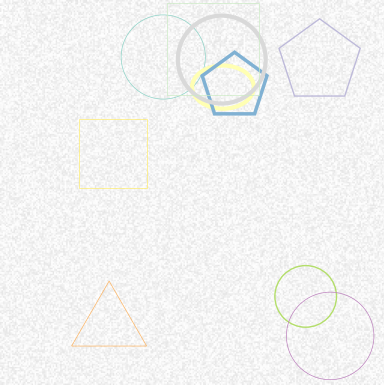[{"shape": "circle", "thickness": 0.5, "radius": 0.55, "center": [0.424, 0.852]}, {"shape": "oval", "thickness": 3, "radius": 0.4, "center": [0.579, 0.774]}, {"shape": "pentagon", "thickness": 1, "radius": 0.55, "center": [0.83, 0.84]}, {"shape": "pentagon", "thickness": 2.5, "radius": 0.44, "center": [0.609, 0.776]}, {"shape": "triangle", "thickness": 0.5, "radius": 0.56, "center": [0.283, 0.157]}, {"shape": "circle", "thickness": 1, "radius": 0.4, "center": [0.794, 0.23]}, {"shape": "circle", "thickness": 3, "radius": 0.57, "center": [0.576, 0.845]}, {"shape": "circle", "thickness": 0.5, "radius": 0.57, "center": [0.858, 0.127]}, {"shape": "square", "thickness": 0.5, "radius": 0.6, "center": [0.554, 0.873]}, {"shape": "square", "thickness": 0.5, "radius": 0.44, "center": [0.294, 0.601]}]